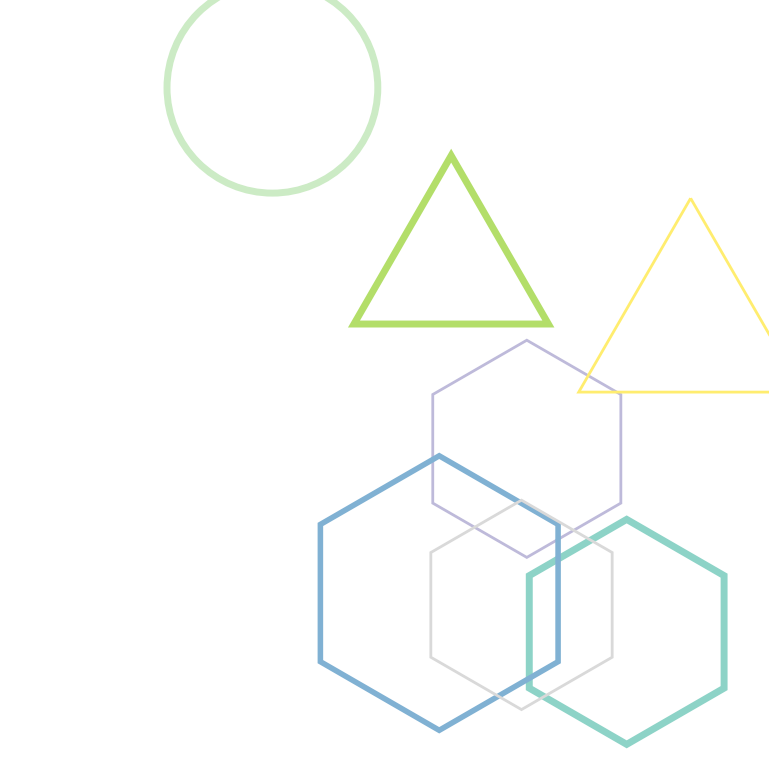[{"shape": "hexagon", "thickness": 2.5, "radius": 0.73, "center": [0.814, 0.179]}, {"shape": "hexagon", "thickness": 1, "radius": 0.71, "center": [0.684, 0.417]}, {"shape": "hexagon", "thickness": 2, "radius": 0.89, "center": [0.57, 0.23]}, {"shape": "triangle", "thickness": 2.5, "radius": 0.73, "center": [0.586, 0.652]}, {"shape": "hexagon", "thickness": 1, "radius": 0.68, "center": [0.677, 0.214]}, {"shape": "circle", "thickness": 2.5, "radius": 0.68, "center": [0.354, 0.886]}, {"shape": "triangle", "thickness": 1, "radius": 0.84, "center": [0.897, 0.575]}]